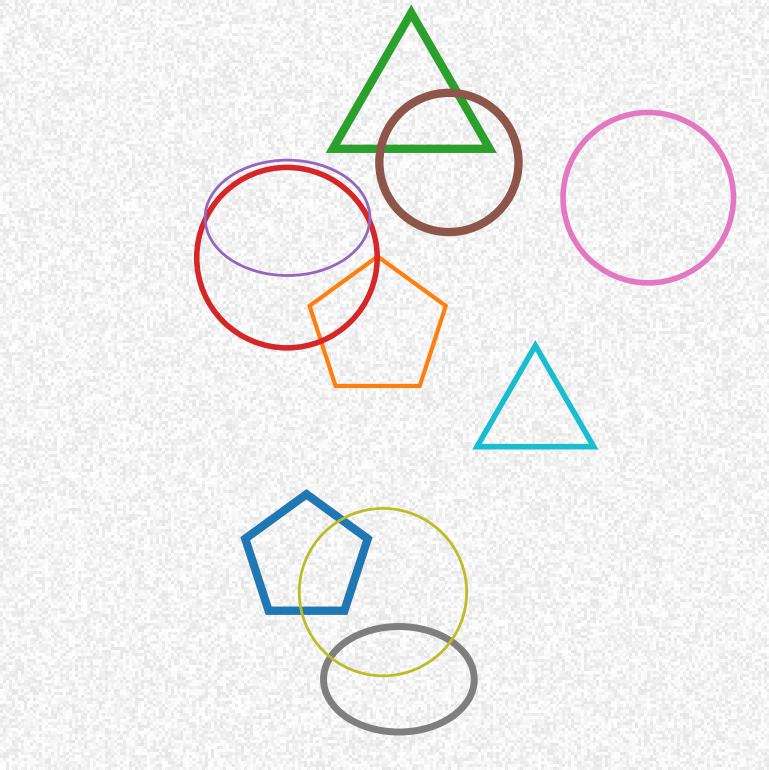[{"shape": "pentagon", "thickness": 3, "radius": 0.42, "center": [0.398, 0.275]}, {"shape": "pentagon", "thickness": 1.5, "radius": 0.46, "center": [0.49, 0.574]}, {"shape": "triangle", "thickness": 3, "radius": 0.59, "center": [0.534, 0.866]}, {"shape": "circle", "thickness": 2, "radius": 0.59, "center": [0.373, 0.665]}, {"shape": "oval", "thickness": 1, "radius": 0.54, "center": [0.373, 0.717]}, {"shape": "circle", "thickness": 3, "radius": 0.45, "center": [0.583, 0.789]}, {"shape": "circle", "thickness": 2, "radius": 0.55, "center": [0.842, 0.743]}, {"shape": "oval", "thickness": 2.5, "radius": 0.49, "center": [0.518, 0.118]}, {"shape": "circle", "thickness": 1, "radius": 0.54, "center": [0.497, 0.231]}, {"shape": "triangle", "thickness": 2, "radius": 0.44, "center": [0.695, 0.464]}]